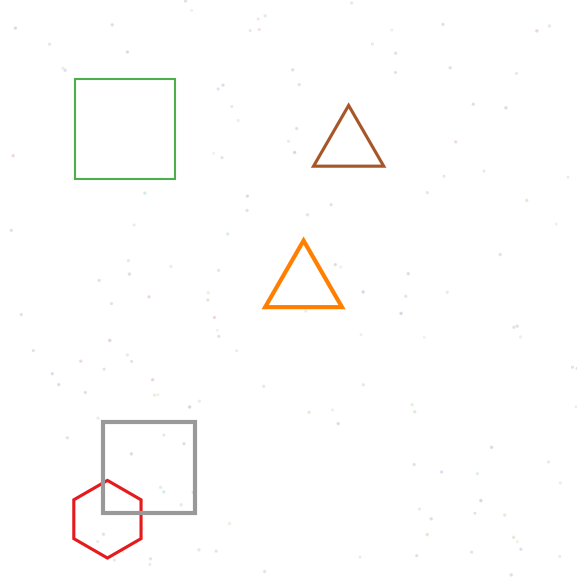[{"shape": "hexagon", "thickness": 1.5, "radius": 0.34, "center": [0.186, 0.1]}, {"shape": "square", "thickness": 1, "radius": 0.43, "center": [0.217, 0.776]}, {"shape": "triangle", "thickness": 2, "radius": 0.38, "center": [0.526, 0.506]}, {"shape": "triangle", "thickness": 1.5, "radius": 0.35, "center": [0.604, 0.746]}, {"shape": "square", "thickness": 2, "radius": 0.4, "center": [0.258, 0.189]}]